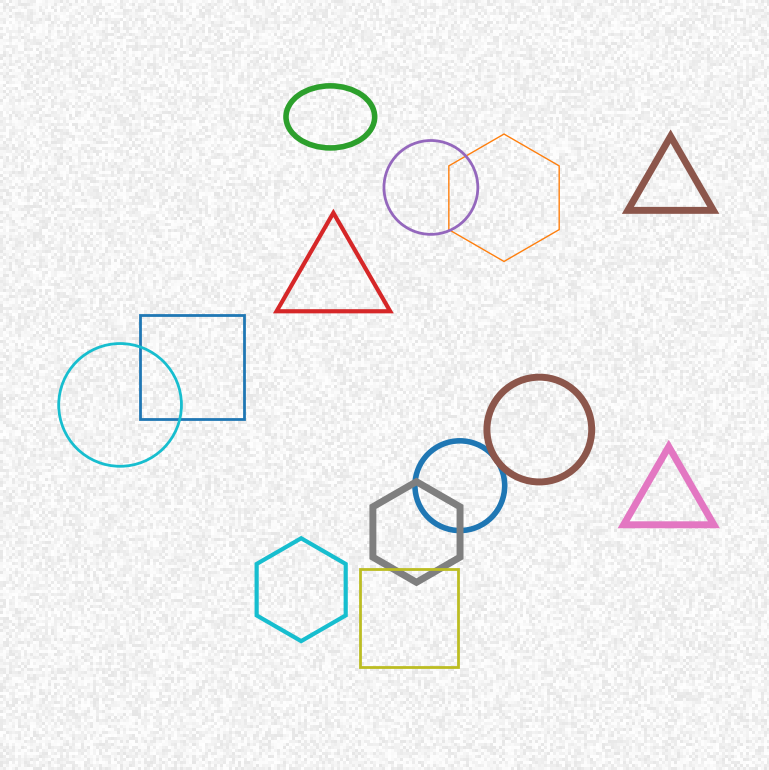[{"shape": "circle", "thickness": 2, "radius": 0.29, "center": [0.597, 0.369]}, {"shape": "square", "thickness": 1, "radius": 0.34, "center": [0.25, 0.524]}, {"shape": "hexagon", "thickness": 0.5, "radius": 0.41, "center": [0.655, 0.743]}, {"shape": "oval", "thickness": 2, "radius": 0.29, "center": [0.429, 0.848]}, {"shape": "triangle", "thickness": 1.5, "radius": 0.43, "center": [0.433, 0.638]}, {"shape": "circle", "thickness": 1, "radius": 0.3, "center": [0.56, 0.757]}, {"shape": "circle", "thickness": 2.5, "radius": 0.34, "center": [0.7, 0.442]}, {"shape": "triangle", "thickness": 2.5, "radius": 0.32, "center": [0.871, 0.759]}, {"shape": "triangle", "thickness": 2.5, "radius": 0.34, "center": [0.869, 0.352]}, {"shape": "hexagon", "thickness": 2.5, "radius": 0.33, "center": [0.541, 0.309]}, {"shape": "square", "thickness": 1, "radius": 0.32, "center": [0.531, 0.197]}, {"shape": "circle", "thickness": 1, "radius": 0.4, "center": [0.156, 0.474]}, {"shape": "hexagon", "thickness": 1.5, "radius": 0.33, "center": [0.391, 0.234]}]